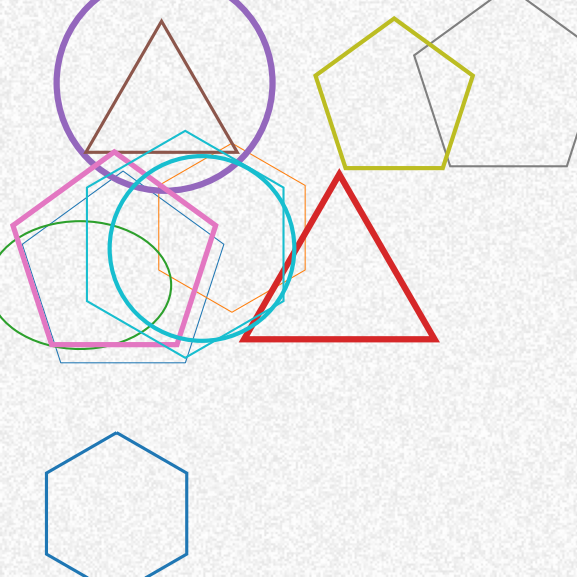[{"shape": "pentagon", "thickness": 0.5, "radius": 0.92, "center": [0.213, 0.519]}, {"shape": "hexagon", "thickness": 1.5, "radius": 0.7, "center": [0.202, 0.11]}, {"shape": "hexagon", "thickness": 0.5, "radius": 0.73, "center": [0.402, 0.605]}, {"shape": "oval", "thickness": 1, "radius": 0.79, "center": [0.138, 0.505]}, {"shape": "triangle", "thickness": 3, "radius": 0.95, "center": [0.588, 0.507]}, {"shape": "circle", "thickness": 3, "radius": 0.93, "center": [0.285, 0.856]}, {"shape": "triangle", "thickness": 1.5, "radius": 0.76, "center": [0.28, 0.811]}, {"shape": "pentagon", "thickness": 2.5, "radius": 0.92, "center": [0.198, 0.552]}, {"shape": "pentagon", "thickness": 1, "radius": 0.86, "center": [0.881, 0.85]}, {"shape": "pentagon", "thickness": 2, "radius": 0.72, "center": [0.683, 0.824]}, {"shape": "circle", "thickness": 2, "radius": 0.8, "center": [0.35, 0.569]}, {"shape": "hexagon", "thickness": 1, "radius": 0.98, "center": [0.321, 0.576]}]